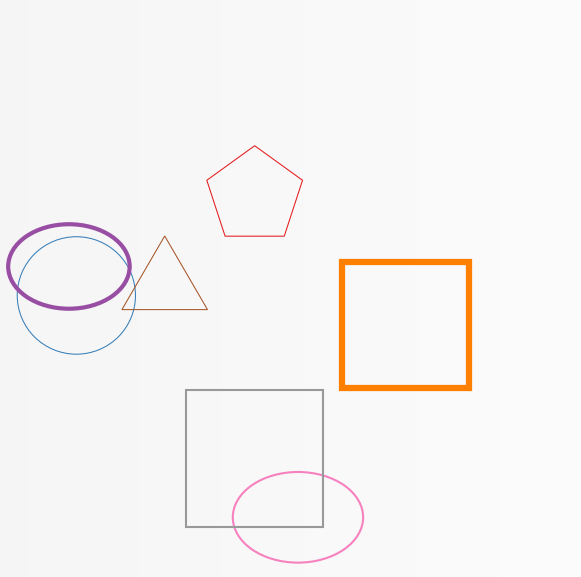[{"shape": "pentagon", "thickness": 0.5, "radius": 0.43, "center": [0.438, 0.66]}, {"shape": "circle", "thickness": 0.5, "radius": 0.51, "center": [0.131, 0.488]}, {"shape": "oval", "thickness": 2, "radius": 0.52, "center": [0.119, 0.538]}, {"shape": "square", "thickness": 3, "radius": 0.55, "center": [0.698, 0.437]}, {"shape": "triangle", "thickness": 0.5, "radius": 0.42, "center": [0.283, 0.506]}, {"shape": "oval", "thickness": 1, "radius": 0.56, "center": [0.513, 0.103]}, {"shape": "square", "thickness": 1, "radius": 0.59, "center": [0.438, 0.206]}]